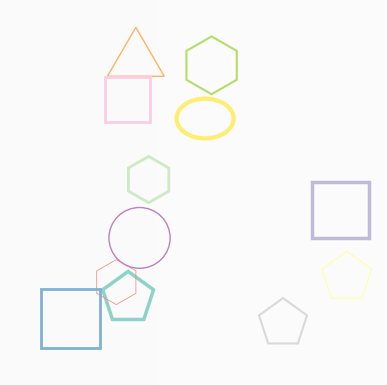[{"shape": "pentagon", "thickness": 2.5, "radius": 0.34, "center": [0.331, 0.226]}, {"shape": "pentagon", "thickness": 1, "radius": 0.34, "center": [0.895, 0.28]}, {"shape": "square", "thickness": 2.5, "radius": 0.37, "center": [0.878, 0.454]}, {"shape": "hexagon", "thickness": 0.5, "radius": 0.29, "center": [0.3, 0.267]}, {"shape": "square", "thickness": 2, "radius": 0.38, "center": [0.183, 0.173]}, {"shape": "triangle", "thickness": 1, "radius": 0.42, "center": [0.351, 0.844]}, {"shape": "hexagon", "thickness": 1.5, "radius": 0.38, "center": [0.546, 0.83]}, {"shape": "square", "thickness": 2, "radius": 0.29, "center": [0.329, 0.742]}, {"shape": "pentagon", "thickness": 1.5, "radius": 0.33, "center": [0.73, 0.161]}, {"shape": "circle", "thickness": 1, "radius": 0.39, "center": [0.36, 0.382]}, {"shape": "hexagon", "thickness": 2, "radius": 0.3, "center": [0.383, 0.534]}, {"shape": "oval", "thickness": 3, "radius": 0.37, "center": [0.529, 0.692]}]